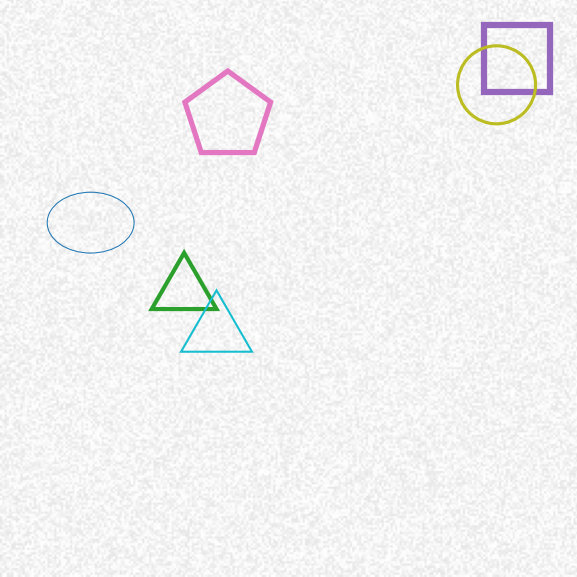[{"shape": "oval", "thickness": 0.5, "radius": 0.38, "center": [0.157, 0.614]}, {"shape": "triangle", "thickness": 2, "radius": 0.32, "center": [0.319, 0.496]}, {"shape": "square", "thickness": 3, "radius": 0.29, "center": [0.896, 0.898]}, {"shape": "pentagon", "thickness": 2.5, "radius": 0.39, "center": [0.394, 0.798]}, {"shape": "circle", "thickness": 1.5, "radius": 0.34, "center": [0.86, 0.852]}, {"shape": "triangle", "thickness": 1, "radius": 0.35, "center": [0.375, 0.426]}]